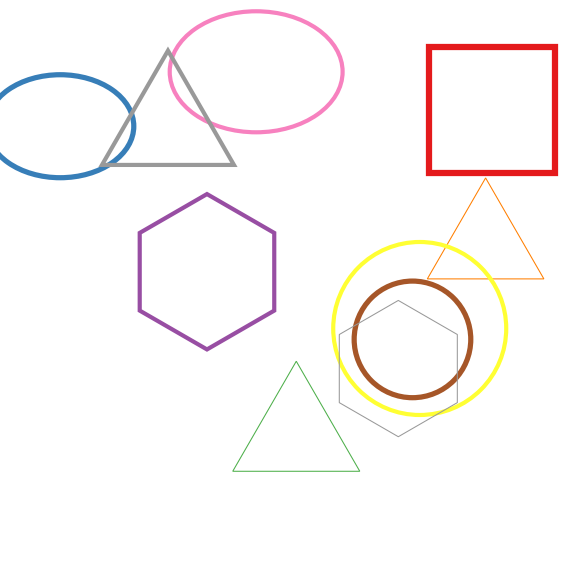[{"shape": "square", "thickness": 3, "radius": 0.55, "center": [0.852, 0.809]}, {"shape": "oval", "thickness": 2.5, "radius": 0.64, "center": [0.104, 0.781]}, {"shape": "triangle", "thickness": 0.5, "radius": 0.64, "center": [0.513, 0.247]}, {"shape": "hexagon", "thickness": 2, "radius": 0.67, "center": [0.358, 0.529]}, {"shape": "triangle", "thickness": 0.5, "radius": 0.58, "center": [0.841, 0.574]}, {"shape": "circle", "thickness": 2, "radius": 0.75, "center": [0.727, 0.43]}, {"shape": "circle", "thickness": 2.5, "radius": 0.5, "center": [0.714, 0.411]}, {"shape": "oval", "thickness": 2, "radius": 0.75, "center": [0.444, 0.875]}, {"shape": "hexagon", "thickness": 0.5, "radius": 0.59, "center": [0.69, 0.361]}, {"shape": "triangle", "thickness": 2, "radius": 0.66, "center": [0.291, 0.78]}]